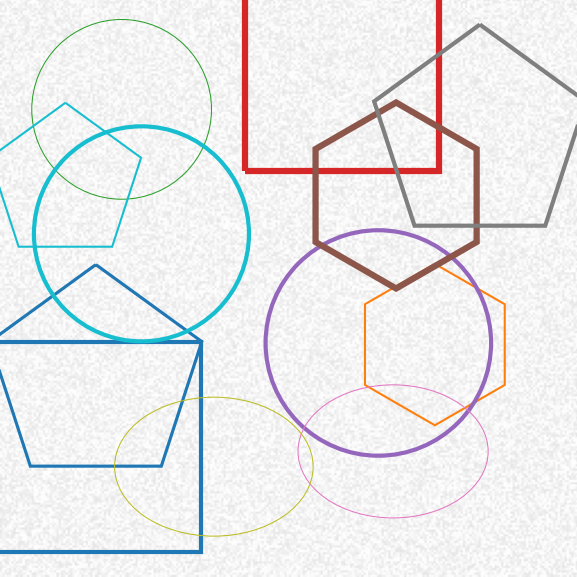[{"shape": "pentagon", "thickness": 1.5, "radius": 0.96, "center": [0.166, 0.348]}, {"shape": "square", "thickness": 2, "radius": 0.91, "center": [0.166, 0.226]}, {"shape": "hexagon", "thickness": 1, "radius": 0.7, "center": [0.753, 0.402]}, {"shape": "circle", "thickness": 0.5, "radius": 0.78, "center": [0.211, 0.81]}, {"shape": "square", "thickness": 3, "radius": 0.84, "center": [0.592, 0.87]}, {"shape": "circle", "thickness": 2, "radius": 0.98, "center": [0.655, 0.405]}, {"shape": "hexagon", "thickness": 3, "radius": 0.81, "center": [0.686, 0.661]}, {"shape": "oval", "thickness": 0.5, "radius": 0.82, "center": [0.681, 0.218]}, {"shape": "pentagon", "thickness": 2, "radius": 0.96, "center": [0.831, 0.764]}, {"shape": "oval", "thickness": 0.5, "radius": 0.86, "center": [0.37, 0.191]}, {"shape": "circle", "thickness": 2, "radius": 0.93, "center": [0.245, 0.594]}, {"shape": "pentagon", "thickness": 1, "radius": 0.69, "center": [0.113, 0.683]}]